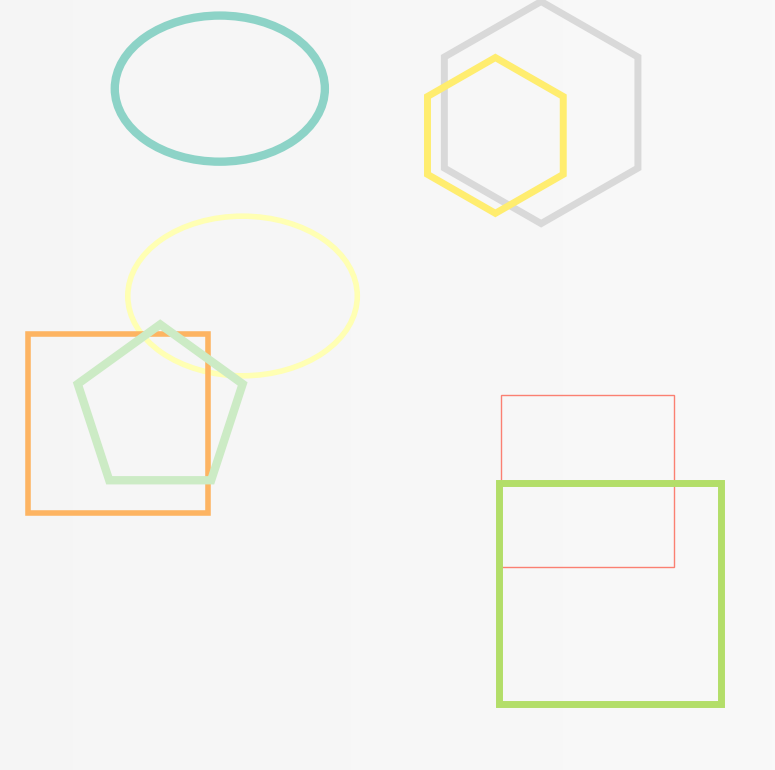[{"shape": "oval", "thickness": 3, "radius": 0.68, "center": [0.284, 0.885]}, {"shape": "oval", "thickness": 2, "radius": 0.74, "center": [0.313, 0.616]}, {"shape": "square", "thickness": 0.5, "radius": 0.56, "center": [0.758, 0.375]}, {"shape": "square", "thickness": 2, "radius": 0.58, "center": [0.152, 0.45]}, {"shape": "square", "thickness": 2.5, "radius": 0.72, "center": [0.787, 0.229]}, {"shape": "hexagon", "thickness": 2.5, "radius": 0.72, "center": [0.698, 0.854]}, {"shape": "pentagon", "thickness": 3, "radius": 0.56, "center": [0.207, 0.467]}, {"shape": "hexagon", "thickness": 2.5, "radius": 0.51, "center": [0.639, 0.824]}]